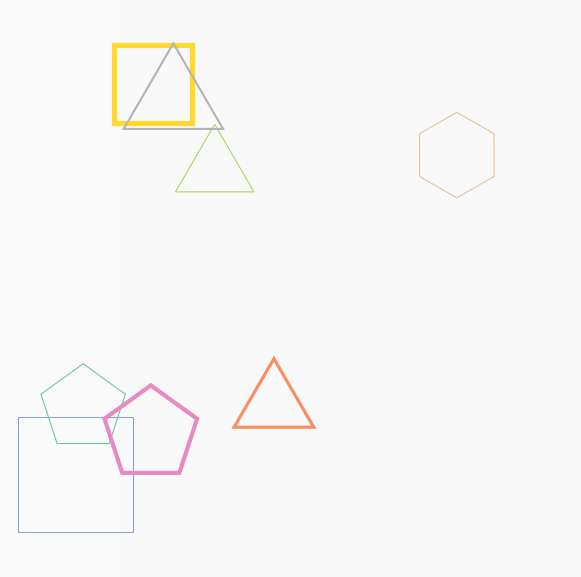[{"shape": "pentagon", "thickness": 0.5, "radius": 0.38, "center": [0.143, 0.293]}, {"shape": "triangle", "thickness": 1.5, "radius": 0.4, "center": [0.471, 0.299]}, {"shape": "square", "thickness": 0.5, "radius": 0.5, "center": [0.13, 0.178]}, {"shape": "pentagon", "thickness": 2, "radius": 0.42, "center": [0.259, 0.248]}, {"shape": "triangle", "thickness": 0.5, "radius": 0.39, "center": [0.369, 0.706]}, {"shape": "square", "thickness": 2.5, "radius": 0.34, "center": [0.263, 0.854]}, {"shape": "hexagon", "thickness": 0.5, "radius": 0.37, "center": [0.786, 0.731]}, {"shape": "triangle", "thickness": 1, "radius": 0.49, "center": [0.298, 0.825]}]